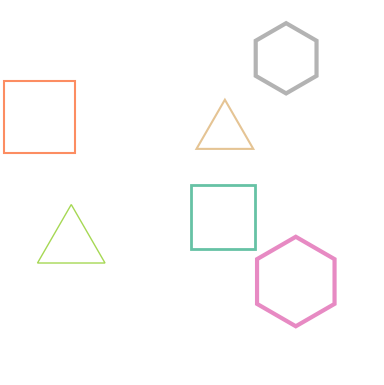[{"shape": "square", "thickness": 2, "radius": 0.42, "center": [0.578, 0.436]}, {"shape": "square", "thickness": 1.5, "radius": 0.46, "center": [0.102, 0.696]}, {"shape": "hexagon", "thickness": 3, "radius": 0.58, "center": [0.768, 0.269]}, {"shape": "triangle", "thickness": 1, "radius": 0.51, "center": [0.185, 0.367]}, {"shape": "triangle", "thickness": 1.5, "radius": 0.43, "center": [0.584, 0.656]}, {"shape": "hexagon", "thickness": 3, "radius": 0.46, "center": [0.743, 0.849]}]